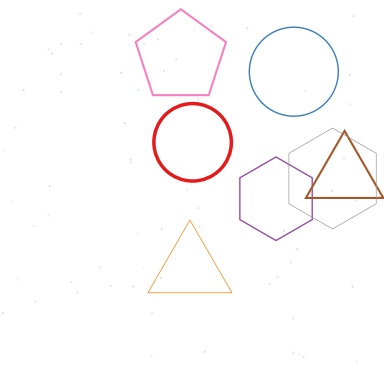[{"shape": "circle", "thickness": 2.5, "radius": 0.5, "center": [0.5, 0.63]}, {"shape": "circle", "thickness": 1, "radius": 0.58, "center": [0.763, 0.814]}, {"shape": "hexagon", "thickness": 1, "radius": 0.54, "center": [0.717, 0.484]}, {"shape": "triangle", "thickness": 0.5, "radius": 0.63, "center": [0.493, 0.303]}, {"shape": "triangle", "thickness": 1.5, "radius": 0.58, "center": [0.895, 0.544]}, {"shape": "pentagon", "thickness": 1.5, "radius": 0.62, "center": [0.47, 0.853]}, {"shape": "hexagon", "thickness": 0.5, "radius": 0.66, "center": [0.864, 0.536]}]